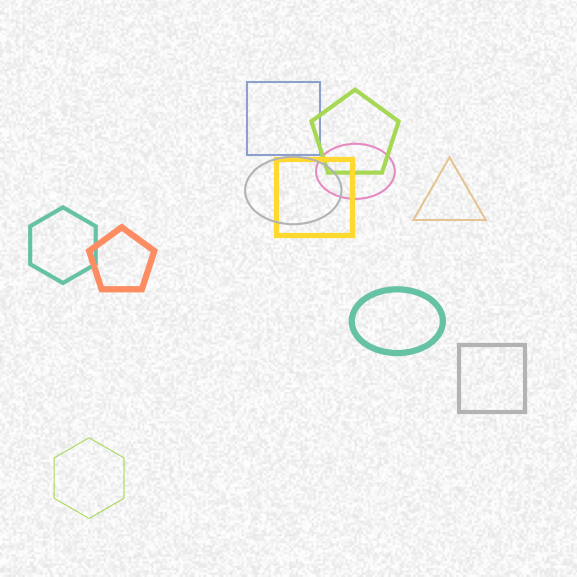[{"shape": "hexagon", "thickness": 2, "radius": 0.33, "center": [0.109, 0.575]}, {"shape": "oval", "thickness": 3, "radius": 0.39, "center": [0.688, 0.443]}, {"shape": "pentagon", "thickness": 3, "radius": 0.3, "center": [0.211, 0.546]}, {"shape": "square", "thickness": 1, "radius": 0.31, "center": [0.491, 0.794]}, {"shape": "oval", "thickness": 1, "radius": 0.34, "center": [0.615, 0.702]}, {"shape": "pentagon", "thickness": 2, "radius": 0.4, "center": [0.615, 0.764]}, {"shape": "hexagon", "thickness": 0.5, "radius": 0.35, "center": [0.154, 0.171]}, {"shape": "square", "thickness": 2.5, "radius": 0.33, "center": [0.544, 0.658]}, {"shape": "triangle", "thickness": 1, "radius": 0.36, "center": [0.778, 0.654]}, {"shape": "square", "thickness": 2, "radius": 0.29, "center": [0.852, 0.344]}, {"shape": "oval", "thickness": 1, "radius": 0.42, "center": [0.508, 0.669]}]